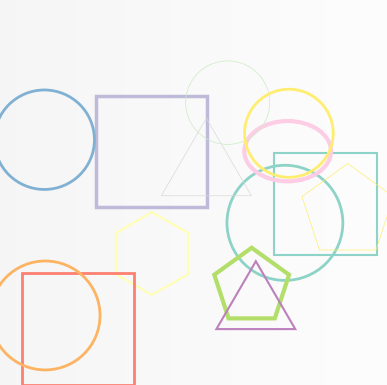[{"shape": "circle", "thickness": 2, "radius": 0.75, "center": [0.735, 0.421]}, {"shape": "square", "thickness": 1.5, "radius": 0.66, "center": [0.841, 0.47]}, {"shape": "hexagon", "thickness": 1.5, "radius": 0.54, "center": [0.392, 0.341]}, {"shape": "square", "thickness": 2.5, "radius": 0.72, "center": [0.391, 0.607]}, {"shape": "square", "thickness": 2, "radius": 0.73, "center": [0.201, 0.146]}, {"shape": "circle", "thickness": 2, "radius": 0.65, "center": [0.115, 0.637]}, {"shape": "circle", "thickness": 2, "radius": 0.71, "center": [0.117, 0.181]}, {"shape": "pentagon", "thickness": 3, "radius": 0.51, "center": [0.65, 0.255]}, {"shape": "oval", "thickness": 3, "radius": 0.56, "center": [0.742, 0.607]}, {"shape": "triangle", "thickness": 0.5, "radius": 0.67, "center": [0.533, 0.559]}, {"shape": "triangle", "thickness": 1.5, "radius": 0.59, "center": [0.66, 0.204]}, {"shape": "circle", "thickness": 0.5, "radius": 0.54, "center": [0.588, 0.733]}, {"shape": "pentagon", "thickness": 0.5, "radius": 0.62, "center": [0.897, 0.451]}, {"shape": "circle", "thickness": 2, "radius": 0.57, "center": [0.746, 0.654]}]